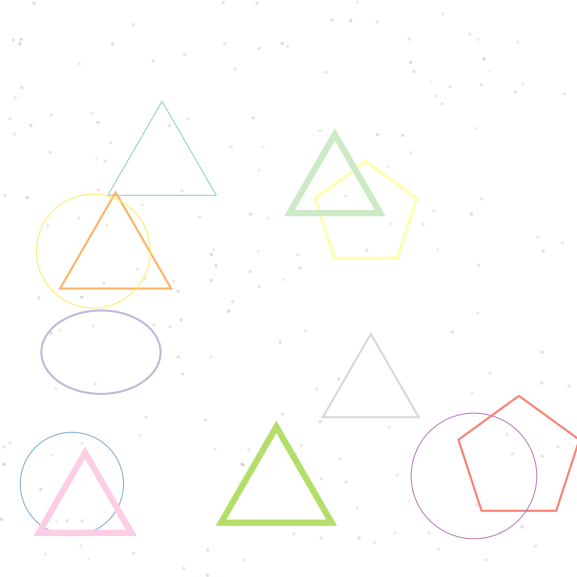[{"shape": "triangle", "thickness": 0.5, "radius": 0.54, "center": [0.281, 0.715]}, {"shape": "pentagon", "thickness": 1.5, "radius": 0.46, "center": [0.634, 0.627]}, {"shape": "oval", "thickness": 1, "radius": 0.52, "center": [0.175, 0.389]}, {"shape": "pentagon", "thickness": 1, "radius": 0.55, "center": [0.899, 0.204]}, {"shape": "circle", "thickness": 0.5, "radius": 0.45, "center": [0.124, 0.161]}, {"shape": "triangle", "thickness": 1, "radius": 0.55, "center": [0.2, 0.555]}, {"shape": "triangle", "thickness": 3, "radius": 0.55, "center": [0.479, 0.149]}, {"shape": "triangle", "thickness": 3, "radius": 0.46, "center": [0.147, 0.123]}, {"shape": "triangle", "thickness": 1, "radius": 0.48, "center": [0.642, 0.325]}, {"shape": "circle", "thickness": 0.5, "radius": 0.54, "center": [0.821, 0.175]}, {"shape": "triangle", "thickness": 3, "radius": 0.45, "center": [0.58, 0.676]}, {"shape": "circle", "thickness": 0.5, "radius": 0.49, "center": [0.162, 0.564]}]